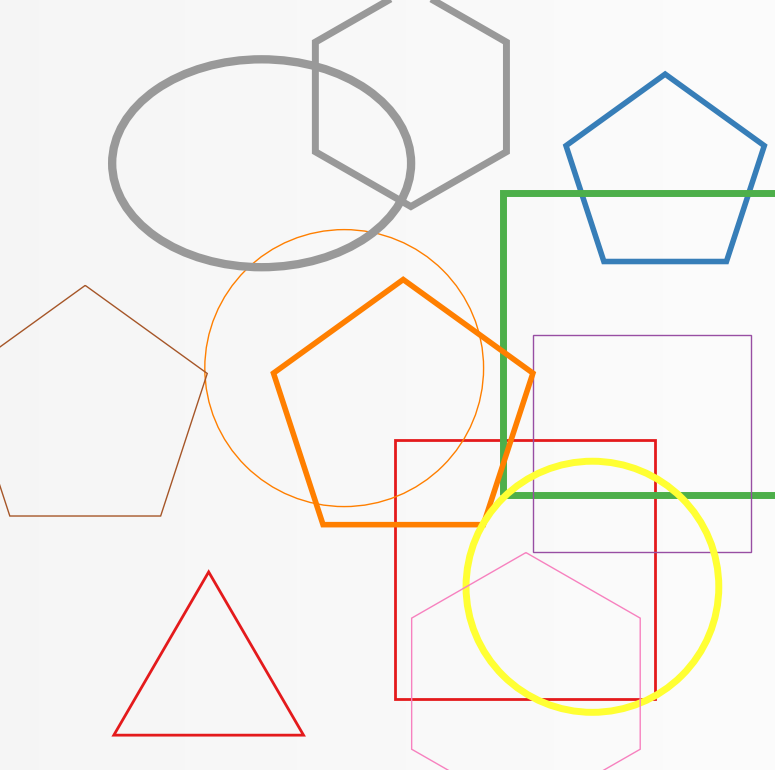[{"shape": "triangle", "thickness": 1, "radius": 0.71, "center": [0.269, 0.116]}, {"shape": "square", "thickness": 1, "radius": 0.84, "center": [0.678, 0.26]}, {"shape": "pentagon", "thickness": 2, "radius": 0.67, "center": [0.858, 0.769]}, {"shape": "square", "thickness": 2.5, "radius": 0.98, "center": [0.845, 0.553]}, {"shape": "square", "thickness": 0.5, "radius": 0.7, "center": [0.829, 0.424]}, {"shape": "circle", "thickness": 0.5, "radius": 0.9, "center": [0.444, 0.522]}, {"shape": "pentagon", "thickness": 2, "radius": 0.88, "center": [0.52, 0.461]}, {"shape": "circle", "thickness": 2.5, "radius": 0.82, "center": [0.764, 0.238]}, {"shape": "pentagon", "thickness": 0.5, "radius": 0.83, "center": [0.11, 0.464]}, {"shape": "hexagon", "thickness": 0.5, "radius": 0.85, "center": [0.679, 0.112]}, {"shape": "oval", "thickness": 3, "radius": 0.96, "center": [0.338, 0.788]}, {"shape": "hexagon", "thickness": 2.5, "radius": 0.71, "center": [0.53, 0.874]}]